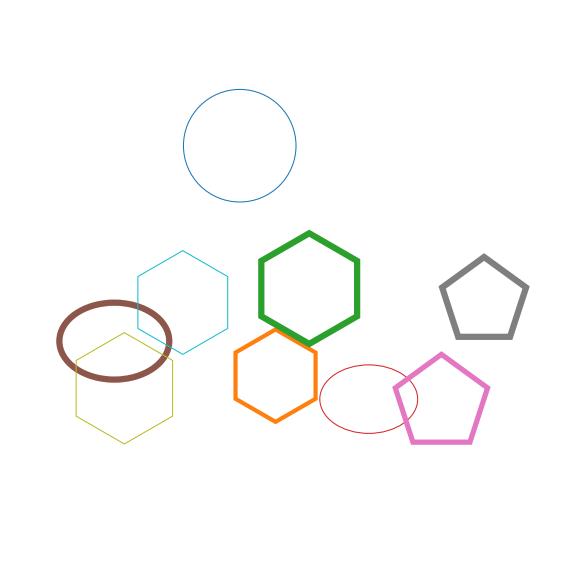[{"shape": "circle", "thickness": 0.5, "radius": 0.49, "center": [0.415, 0.747]}, {"shape": "hexagon", "thickness": 2, "radius": 0.4, "center": [0.477, 0.349]}, {"shape": "hexagon", "thickness": 3, "radius": 0.48, "center": [0.535, 0.499]}, {"shape": "oval", "thickness": 0.5, "radius": 0.42, "center": [0.639, 0.308]}, {"shape": "oval", "thickness": 3, "radius": 0.48, "center": [0.198, 0.408]}, {"shape": "pentagon", "thickness": 2.5, "radius": 0.42, "center": [0.764, 0.301]}, {"shape": "pentagon", "thickness": 3, "radius": 0.38, "center": [0.838, 0.478]}, {"shape": "hexagon", "thickness": 0.5, "radius": 0.48, "center": [0.215, 0.327]}, {"shape": "hexagon", "thickness": 0.5, "radius": 0.45, "center": [0.317, 0.475]}]